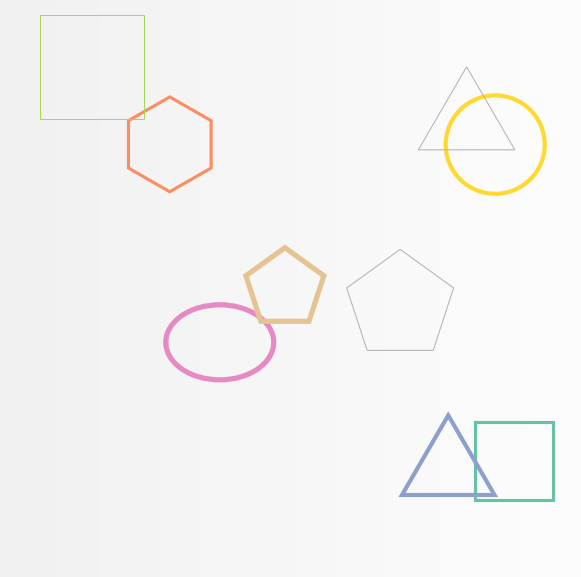[{"shape": "square", "thickness": 1.5, "radius": 0.34, "center": [0.885, 0.201]}, {"shape": "hexagon", "thickness": 1.5, "radius": 0.41, "center": [0.292, 0.749]}, {"shape": "triangle", "thickness": 2, "radius": 0.46, "center": [0.771, 0.188]}, {"shape": "oval", "thickness": 2.5, "radius": 0.46, "center": [0.378, 0.406]}, {"shape": "square", "thickness": 0.5, "radius": 0.45, "center": [0.158, 0.883]}, {"shape": "circle", "thickness": 2, "radius": 0.43, "center": [0.852, 0.749]}, {"shape": "pentagon", "thickness": 2.5, "radius": 0.35, "center": [0.49, 0.5]}, {"shape": "triangle", "thickness": 0.5, "radius": 0.48, "center": [0.803, 0.788]}, {"shape": "pentagon", "thickness": 0.5, "radius": 0.48, "center": [0.688, 0.471]}]